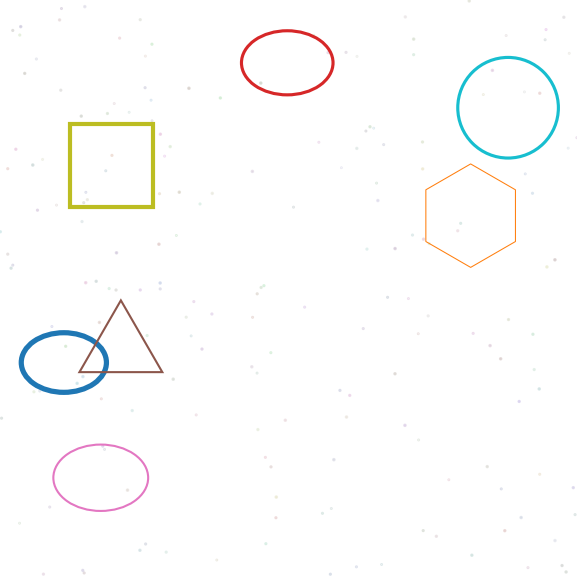[{"shape": "oval", "thickness": 2.5, "radius": 0.37, "center": [0.111, 0.371]}, {"shape": "hexagon", "thickness": 0.5, "radius": 0.45, "center": [0.815, 0.626]}, {"shape": "oval", "thickness": 1.5, "radius": 0.4, "center": [0.497, 0.89]}, {"shape": "triangle", "thickness": 1, "radius": 0.41, "center": [0.209, 0.396]}, {"shape": "oval", "thickness": 1, "radius": 0.41, "center": [0.174, 0.172]}, {"shape": "square", "thickness": 2, "radius": 0.36, "center": [0.193, 0.713]}, {"shape": "circle", "thickness": 1.5, "radius": 0.44, "center": [0.88, 0.813]}]